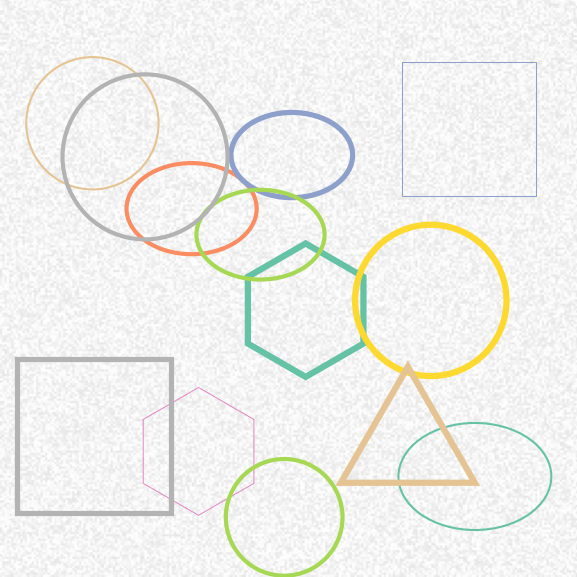[{"shape": "hexagon", "thickness": 3, "radius": 0.58, "center": [0.529, 0.462]}, {"shape": "oval", "thickness": 1, "radius": 0.66, "center": [0.822, 0.174]}, {"shape": "oval", "thickness": 2, "radius": 0.56, "center": [0.332, 0.638]}, {"shape": "square", "thickness": 0.5, "radius": 0.58, "center": [0.813, 0.775]}, {"shape": "oval", "thickness": 2.5, "radius": 0.53, "center": [0.505, 0.731]}, {"shape": "hexagon", "thickness": 0.5, "radius": 0.55, "center": [0.344, 0.217]}, {"shape": "oval", "thickness": 2, "radius": 0.55, "center": [0.451, 0.593]}, {"shape": "circle", "thickness": 2, "radius": 0.51, "center": [0.492, 0.103]}, {"shape": "circle", "thickness": 3, "radius": 0.66, "center": [0.746, 0.479]}, {"shape": "triangle", "thickness": 3, "radius": 0.67, "center": [0.706, 0.23]}, {"shape": "circle", "thickness": 1, "radius": 0.57, "center": [0.16, 0.786]}, {"shape": "circle", "thickness": 2, "radius": 0.71, "center": [0.251, 0.727]}, {"shape": "square", "thickness": 2.5, "radius": 0.67, "center": [0.162, 0.245]}]